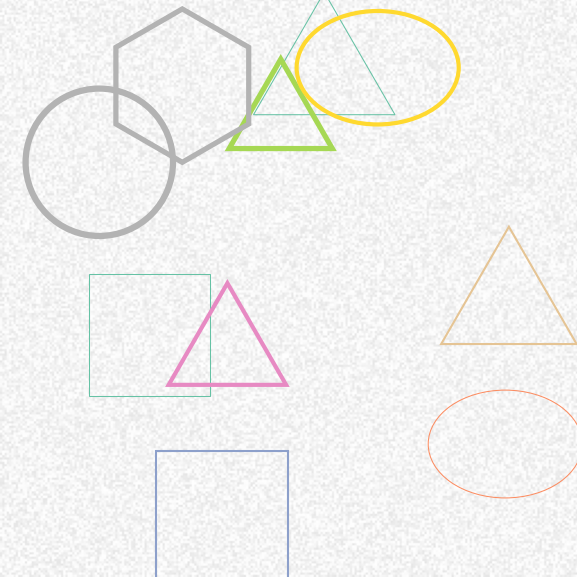[{"shape": "square", "thickness": 0.5, "radius": 0.53, "center": [0.259, 0.419]}, {"shape": "triangle", "thickness": 0.5, "radius": 0.71, "center": [0.561, 0.871]}, {"shape": "oval", "thickness": 0.5, "radius": 0.67, "center": [0.875, 0.23]}, {"shape": "square", "thickness": 1, "radius": 0.57, "center": [0.384, 0.103]}, {"shape": "triangle", "thickness": 2, "radius": 0.59, "center": [0.394, 0.391]}, {"shape": "triangle", "thickness": 2.5, "radius": 0.52, "center": [0.486, 0.793]}, {"shape": "oval", "thickness": 2, "radius": 0.7, "center": [0.654, 0.882]}, {"shape": "triangle", "thickness": 1, "radius": 0.68, "center": [0.881, 0.471]}, {"shape": "circle", "thickness": 3, "radius": 0.64, "center": [0.172, 0.718]}, {"shape": "hexagon", "thickness": 2.5, "radius": 0.66, "center": [0.316, 0.851]}]